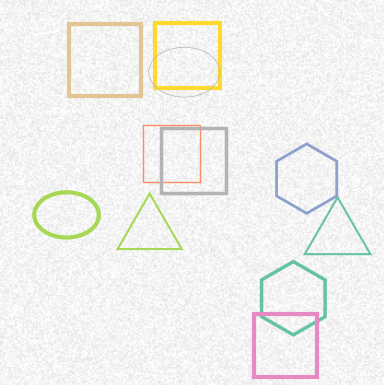[{"shape": "hexagon", "thickness": 2.5, "radius": 0.48, "center": [0.762, 0.225]}, {"shape": "triangle", "thickness": 1.5, "radius": 0.49, "center": [0.877, 0.389]}, {"shape": "square", "thickness": 1, "radius": 0.37, "center": [0.446, 0.602]}, {"shape": "hexagon", "thickness": 2, "radius": 0.45, "center": [0.797, 0.536]}, {"shape": "square", "thickness": 3, "radius": 0.41, "center": [0.741, 0.102]}, {"shape": "triangle", "thickness": 1.5, "radius": 0.48, "center": [0.389, 0.401]}, {"shape": "oval", "thickness": 3, "radius": 0.42, "center": [0.173, 0.442]}, {"shape": "square", "thickness": 3, "radius": 0.42, "center": [0.488, 0.857]}, {"shape": "square", "thickness": 3, "radius": 0.47, "center": [0.273, 0.844]}, {"shape": "oval", "thickness": 0.5, "radius": 0.46, "center": [0.479, 0.812]}, {"shape": "square", "thickness": 2.5, "radius": 0.42, "center": [0.503, 0.583]}]